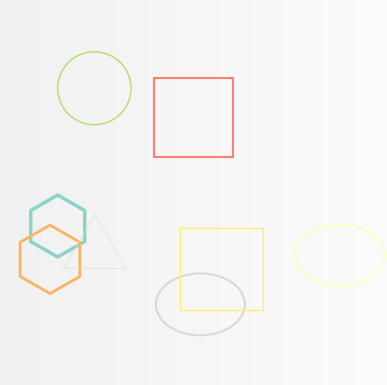[{"shape": "hexagon", "thickness": 2.5, "radius": 0.4, "center": [0.149, 0.413]}, {"shape": "oval", "thickness": 1, "radius": 0.57, "center": [0.877, 0.337]}, {"shape": "square", "thickness": 1.5, "radius": 0.51, "center": [0.498, 0.695]}, {"shape": "hexagon", "thickness": 2, "radius": 0.44, "center": [0.129, 0.326]}, {"shape": "circle", "thickness": 1, "radius": 0.47, "center": [0.244, 0.771]}, {"shape": "oval", "thickness": 1.5, "radius": 0.57, "center": [0.517, 0.209]}, {"shape": "triangle", "thickness": 0.5, "radius": 0.47, "center": [0.245, 0.349]}, {"shape": "square", "thickness": 1, "radius": 0.53, "center": [0.571, 0.302]}]